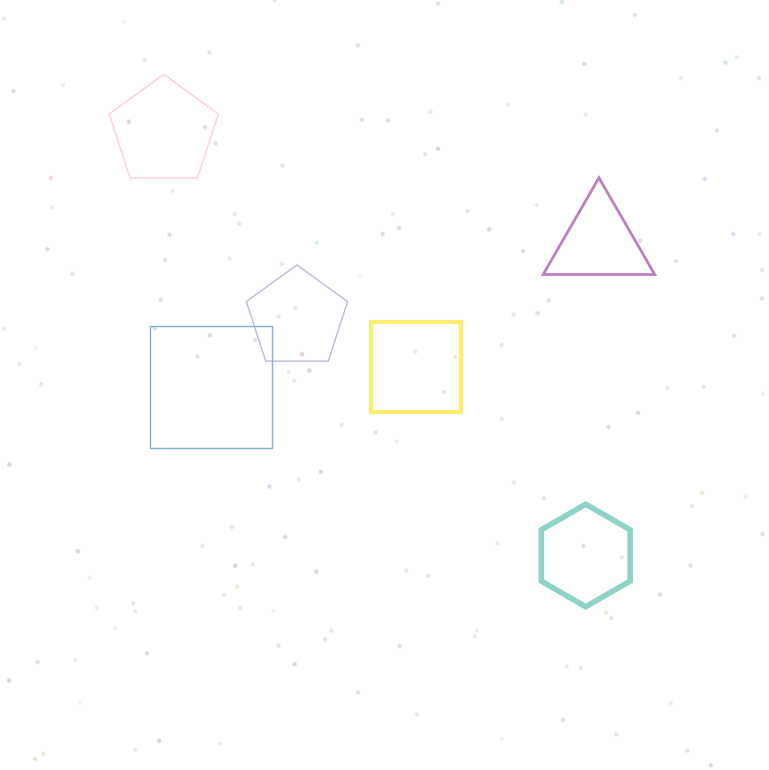[{"shape": "hexagon", "thickness": 2, "radius": 0.33, "center": [0.761, 0.279]}, {"shape": "pentagon", "thickness": 0.5, "radius": 0.35, "center": [0.386, 0.587]}, {"shape": "square", "thickness": 0.5, "radius": 0.4, "center": [0.274, 0.498]}, {"shape": "pentagon", "thickness": 0.5, "radius": 0.37, "center": [0.213, 0.829]}, {"shape": "triangle", "thickness": 1, "radius": 0.42, "center": [0.778, 0.685]}, {"shape": "square", "thickness": 1.5, "radius": 0.29, "center": [0.541, 0.523]}]